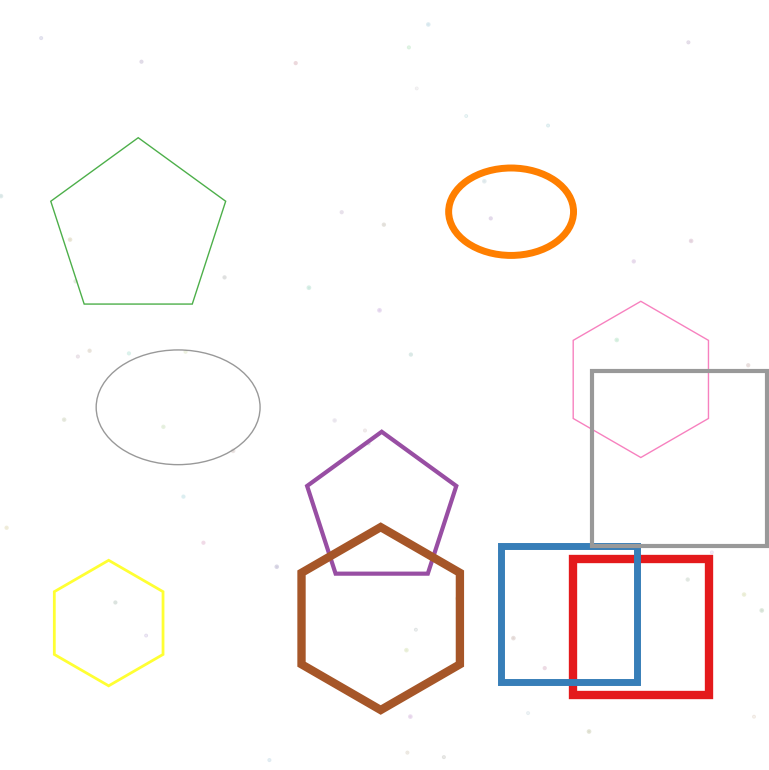[{"shape": "square", "thickness": 3, "radius": 0.44, "center": [0.832, 0.186]}, {"shape": "square", "thickness": 2.5, "radius": 0.44, "center": [0.739, 0.203]}, {"shape": "pentagon", "thickness": 0.5, "radius": 0.6, "center": [0.18, 0.702]}, {"shape": "pentagon", "thickness": 1.5, "radius": 0.51, "center": [0.496, 0.337]}, {"shape": "oval", "thickness": 2.5, "radius": 0.41, "center": [0.664, 0.725]}, {"shape": "hexagon", "thickness": 1, "radius": 0.41, "center": [0.141, 0.191]}, {"shape": "hexagon", "thickness": 3, "radius": 0.59, "center": [0.494, 0.197]}, {"shape": "hexagon", "thickness": 0.5, "radius": 0.51, "center": [0.832, 0.507]}, {"shape": "oval", "thickness": 0.5, "radius": 0.53, "center": [0.231, 0.471]}, {"shape": "square", "thickness": 1.5, "radius": 0.57, "center": [0.883, 0.405]}]